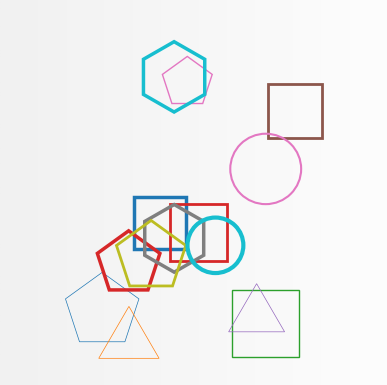[{"shape": "pentagon", "thickness": 0.5, "radius": 0.5, "center": [0.264, 0.193]}, {"shape": "square", "thickness": 2.5, "radius": 0.34, "center": [0.412, 0.421]}, {"shape": "triangle", "thickness": 0.5, "radius": 0.45, "center": [0.333, 0.114]}, {"shape": "square", "thickness": 1, "radius": 0.43, "center": [0.684, 0.16]}, {"shape": "pentagon", "thickness": 2.5, "radius": 0.42, "center": [0.332, 0.316]}, {"shape": "square", "thickness": 2, "radius": 0.37, "center": [0.512, 0.396]}, {"shape": "triangle", "thickness": 0.5, "radius": 0.42, "center": [0.662, 0.18]}, {"shape": "square", "thickness": 2, "radius": 0.35, "center": [0.762, 0.711]}, {"shape": "circle", "thickness": 1.5, "radius": 0.46, "center": [0.686, 0.561]}, {"shape": "pentagon", "thickness": 1, "radius": 0.34, "center": [0.483, 0.786]}, {"shape": "hexagon", "thickness": 2.5, "radius": 0.44, "center": [0.45, 0.381]}, {"shape": "pentagon", "thickness": 2, "radius": 0.47, "center": [0.39, 0.333]}, {"shape": "hexagon", "thickness": 2.5, "radius": 0.46, "center": [0.449, 0.8]}, {"shape": "circle", "thickness": 3, "radius": 0.36, "center": [0.556, 0.363]}]